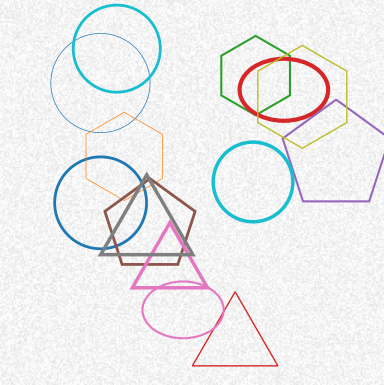[{"shape": "circle", "thickness": 0.5, "radius": 0.64, "center": [0.261, 0.784]}, {"shape": "circle", "thickness": 2, "radius": 0.6, "center": [0.261, 0.473]}, {"shape": "hexagon", "thickness": 0.5, "radius": 0.57, "center": [0.323, 0.594]}, {"shape": "hexagon", "thickness": 1.5, "radius": 0.51, "center": [0.664, 0.804]}, {"shape": "oval", "thickness": 3, "radius": 0.57, "center": [0.737, 0.767]}, {"shape": "triangle", "thickness": 1, "radius": 0.64, "center": [0.611, 0.114]}, {"shape": "pentagon", "thickness": 1.5, "radius": 0.73, "center": [0.873, 0.595]}, {"shape": "pentagon", "thickness": 2, "radius": 0.62, "center": [0.39, 0.413]}, {"shape": "triangle", "thickness": 2.5, "radius": 0.56, "center": [0.441, 0.309]}, {"shape": "oval", "thickness": 1.5, "radius": 0.53, "center": [0.475, 0.195]}, {"shape": "triangle", "thickness": 2.5, "radius": 0.69, "center": [0.381, 0.408]}, {"shape": "hexagon", "thickness": 1, "radius": 0.67, "center": [0.785, 0.748]}, {"shape": "circle", "thickness": 2.5, "radius": 0.52, "center": [0.657, 0.527]}, {"shape": "circle", "thickness": 2, "radius": 0.57, "center": [0.303, 0.874]}]